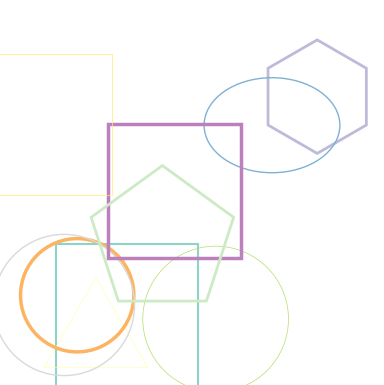[{"shape": "square", "thickness": 1.5, "radius": 0.92, "center": [0.33, 0.18]}, {"shape": "triangle", "thickness": 0.5, "radius": 0.78, "center": [0.249, 0.123]}, {"shape": "hexagon", "thickness": 2, "radius": 0.74, "center": [0.824, 0.749]}, {"shape": "oval", "thickness": 1, "radius": 0.88, "center": [0.706, 0.675]}, {"shape": "circle", "thickness": 2.5, "radius": 0.74, "center": [0.2, 0.233]}, {"shape": "circle", "thickness": 0.5, "radius": 0.95, "center": [0.56, 0.171]}, {"shape": "circle", "thickness": 1, "radius": 0.92, "center": [0.166, 0.208]}, {"shape": "square", "thickness": 2.5, "radius": 0.86, "center": [0.453, 0.504]}, {"shape": "pentagon", "thickness": 2, "radius": 0.97, "center": [0.422, 0.375]}, {"shape": "square", "thickness": 0.5, "radius": 0.92, "center": [0.107, 0.677]}]